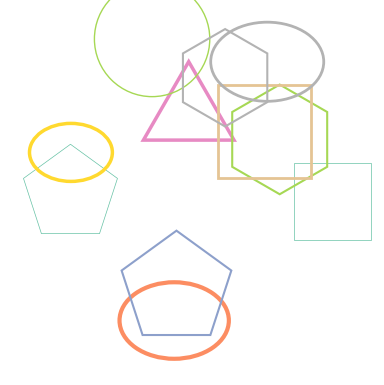[{"shape": "square", "thickness": 0.5, "radius": 0.5, "center": [0.864, 0.477]}, {"shape": "pentagon", "thickness": 0.5, "radius": 0.64, "center": [0.183, 0.497]}, {"shape": "oval", "thickness": 3, "radius": 0.71, "center": [0.452, 0.167]}, {"shape": "pentagon", "thickness": 1.5, "radius": 0.75, "center": [0.458, 0.251]}, {"shape": "triangle", "thickness": 2.5, "radius": 0.68, "center": [0.49, 0.704]}, {"shape": "circle", "thickness": 1, "radius": 0.75, "center": [0.395, 0.899]}, {"shape": "hexagon", "thickness": 1.5, "radius": 0.71, "center": [0.727, 0.638]}, {"shape": "oval", "thickness": 2.5, "radius": 0.54, "center": [0.184, 0.604]}, {"shape": "square", "thickness": 2, "radius": 0.6, "center": [0.688, 0.658]}, {"shape": "oval", "thickness": 2, "radius": 0.73, "center": [0.694, 0.84]}, {"shape": "hexagon", "thickness": 1.5, "radius": 0.63, "center": [0.585, 0.798]}]